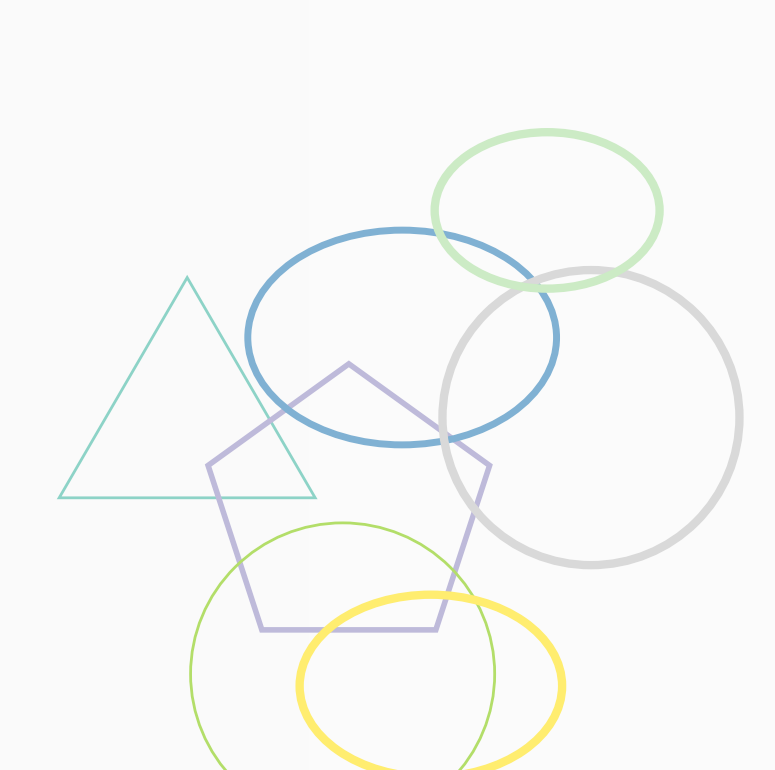[{"shape": "triangle", "thickness": 1, "radius": 0.95, "center": [0.242, 0.449]}, {"shape": "pentagon", "thickness": 2, "radius": 0.95, "center": [0.45, 0.336]}, {"shape": "oval", "thickness": 2.5, "radius": 1.0, "center": [0.519, 0.562]}, {"shape": "circle", "thickness": 1, "radius": 0.98, "center": [0.442, 0.125]}, {"shape": "circle", "thickness": 3, "radius": 0.96, "center": [0.763, 0.458]}, {"shape": "oval", "thickness": 3, "radius": 0.73, "center": [0.706, 0.727]}, {"shape": "oval", "thickness": 3, "radius": 0.85, "center": [0.556, 0.109]}]